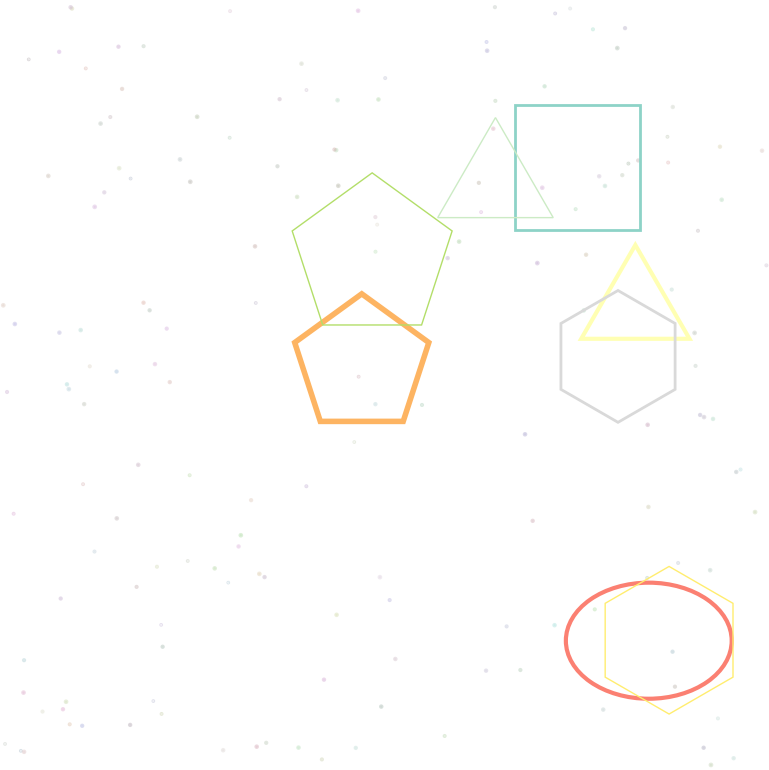[{"shape": "square", "thickness": 1, "radius": 0.41, "center": [0.75, 0.783]}, {"shape": "triangle", "thickness": 1.5, "radius": 0.41, "center": [0.825, 0.601]}, {"shape": "oval", "thickness": 1.5, "radius": 0.54, "center": [0.843, 0.168]}, {"shape": "pentagon", "thickness": 2, "radius": 0.46, "center": [0.47, 0.527]}, {"shape": "pentagon", "thickness": 0.5, "radius": 0.55, "center": [0.483, 0.666]}, {"shape": "hexagon", "thickness": 1, "radius": 0.43, "center": [0.803, 0.537]}, {"shape": "triangle", "thickness": 0.5, "radius": 0.43, "center": [0.643, 0.761]}, {"shape": "hexagon", "thickness": 0.5, "radius": 0.48, "center": [0.869, 0.169]}]